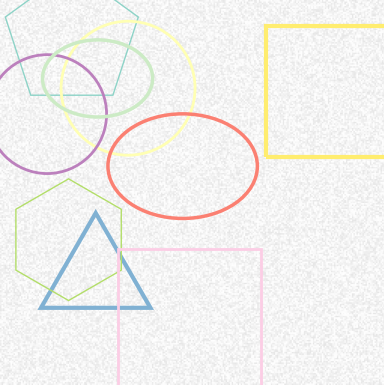[{"shape": "pentagon", "thickness": 1, "radius": 0.91, "center": [0.187, 0.9]}, {"shape": "circle", "thickness": 2, "radius": 0.87, "center": [0.333, 0.771]}, {"shape": "oval", "thickness": 2.5, "radius": 0.97, "center": [0.474, 0.568]}, {"shape": "triangle", "thickness": 3, "radius": 0.82, "center": [0.249, 0.283]}, {"shape": "hexagon", "thickness": 1, "radius": 0.79, "center": [0.178, 0.377]}, {"shape": "square", "thickness": 2, "radius": 0.93, "center": [0.492, 0.168]}, {"shape": "circle", "thickness": 2, "radius": 0.77, "center": [0.122, 0.704]}, {"shape": "oval", "thickness": 2.5, "radius": 0.71, "center": [0.253, 0.796]}, {"shape": "square", "thickness": 3, "radius": 0.85, "center": [0.861, 0.762]}]